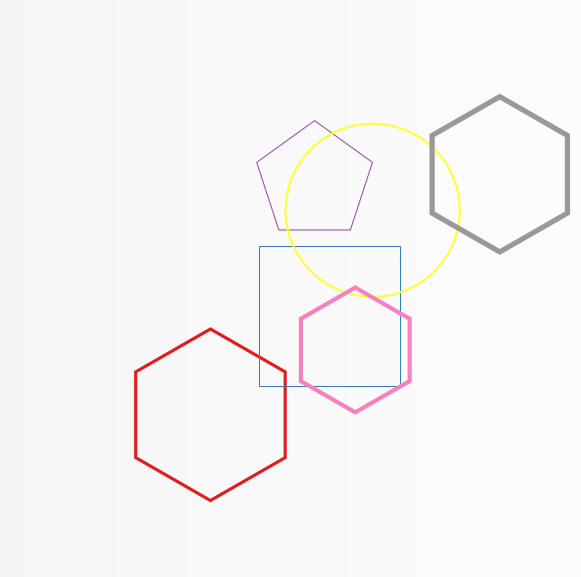[{"shape": "hexagon", "thickness": 1.5, "radius": 0.74, "center": [0.362, 0.281]}, {"shape": "square", "thickness": 0.5, "radius": 0.61, "center": [0.567, 0.452]}, {"shape": "pentagon", "thickness": 0.5, "radius": 0.52, "center": [0.541, 0.686]}, {"shape": "circle", "thickness": 1, "radius": 0.75, "center": [0.641, 0.635]}, {"shape": "hexagon", "thickness": 2, "radius": 0.54, "center": [0.611, 0.393]}, {"shape": "hexagon", "thickness": 2.5, "radius": 0.67, "center": [0.86, 0.697]}]